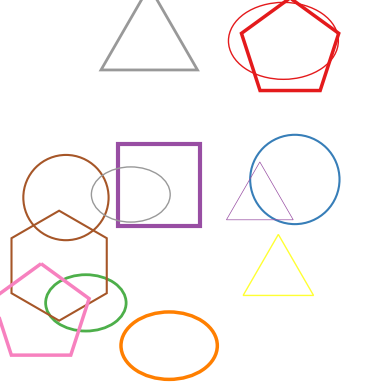[{"shape": "pentagon", "thickness": 2.5, "radius": 0.66, "center": [0.754, 0.872]}, {"shape": "oval", "thickness": 1, "radius": 0.71, "center": [0.736, 0.894]}, {"shape": "circle", "thickness": 1.5, "radius": 0.58, "center": [0.766, 0.534]}, {"shape": "oval", "thickness": 2, "radius": 0.52, "center": [0.223, 0.213]}, {"shape": "square", "thickness": 3, "radius": 0.53, "center": [0.412, 0.52]}, {"shape": "triangle", "thickness": 0.5, "radius": 0.5, "center": [0.675, 0.479]}, {"shape": "oval", "thickness": 2.5, "radius": 0.63, "center": [0.439, 0.102]}, {"shape": "triangle", "thickness": 1, "radius": 0.53, "center": [0.723, 0.285]}, {"shape": "circle", "thickness": 1.5, "radius": 0.55, "center": [0.171, 0.487]}, {"shape": "hexagon", "thickness": 1.5, "radius": 0.71, "center": [0.154, 0.31]}, {"shape": "pentagon", "thickness": 2.5, "radius": 0.66, "center": [0.107, 0.184]}, {"shape": "oval", "thickness": 1, "radius": 0.51, "center": [0.34, 0.495]}, {"shape": "triangle", "thickness": 2, "radius": 0.72, "center": [0.388, 0.891]}]